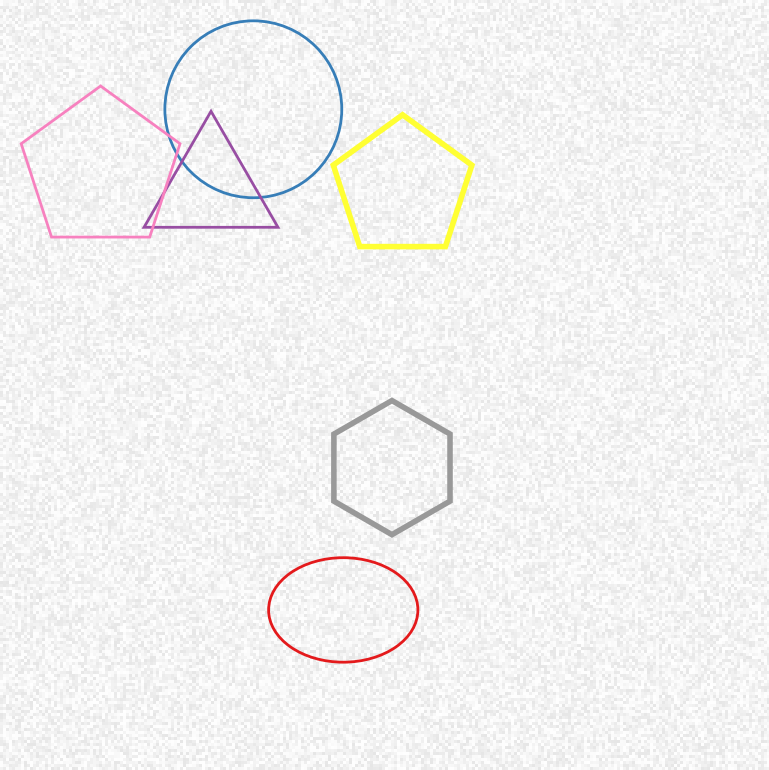[{"shape": "oval", "thickness": 1, "radius": 0.48, "center": [0.446, 0.208]}, {"shape": "circle", "thickness": 1, "radius": 0.57, "center": [0.329, 0.858]}, {"shape": "triangle", "thickness": 1, "radius": 0.5, "center": [0.274, 0.755]}, {"shape": "pentagon", "thickness": 2, "radius": 0.47, "center": [0.523, 0.756]}, {"shape": "pentagon", "thickness": 1, "radius": 0.54, "center": [0.131, 0.78]}, {"shape": "hexagon", "thickness": 2, "radius": 0.44, "center": [0.509, 0.393]}]